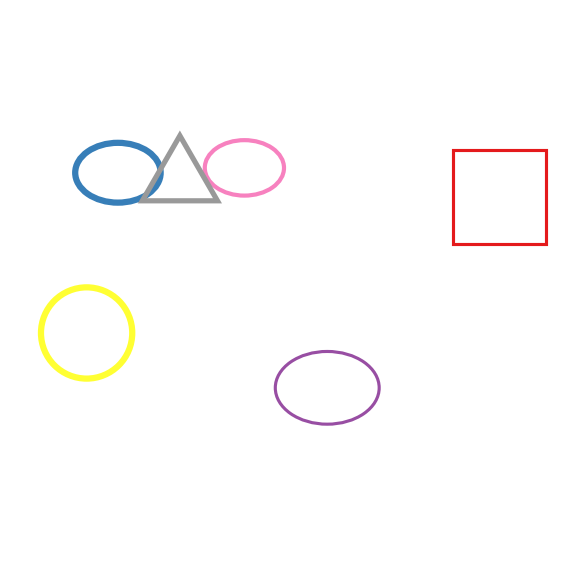[{"shape": "square", "thickness": 1.5, "radius": 0.4, "center": [0.865, 0.658]}, {"shape": "oval", "thickness": 3, "radius": 0.37, "center": [0.204, 0.7]}, {"shape": "oval", "thickness": 1.5, "radius": 0.45, "center": [0.567, 0.328]}, {"shape": "circle", "thickness": 3, "radius": 0.4, "center": [0.15, 0.423]}, {"shape": "oval", "thickness": 2, "radius": 0.34, "center": [0.423, 0.708]}, {"shape": "triangle", "thickness": 2.5, "radius": 0.38, "center": [0.311, 0.689]}]